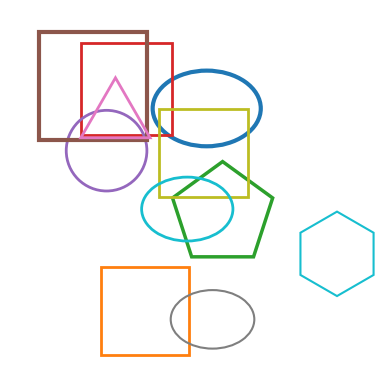[{"shape": "oval", "thickness": 3, "radius": 0.7, "center": [0.537, 0.718]}, {"shape": "square", "thickness": 2, "radius": 0.57, "center": [0.378, 0.192]}, {"shape": "pentagon", "thickness": 2.5, "radius": 0.68, "center": [0.578, 0.444]}, {"shape": "square", "thickness": 2, "radius": 0.59, "center": [0.329, 0.769]}, {"shape": "circle", "thickness": 2, "radius": 0.52, "center": [0.277, 0.609]}, {"shape": "square", "thickness": 3, "radius": 0.7, "center": [0.241, 0.777]}, {"shape": "triangle", "thickness": 2, "radius": 0.52, "center": [0.3, 0.694]}, {"shape": "oval", "thickness": 1.5, "radius": 0.54, "center": [0.552, 0.171]}, {"shape": "square", "thickness": 2, "radius": 0.57, "center": [0.528, 0.602]}, {"shape": "oval", "thickness": 2, "radius": 0.59, "center": [0.486, 0.457]}, {"shape": "hexagon", "thickness": 1.5, "radius": 0.55, "center": [0.875, 0.341]}]